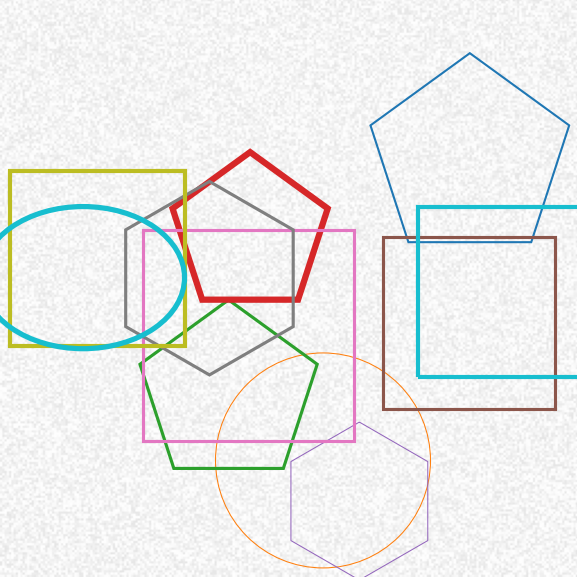[{"shape": "pentagon", "thickness": 1, "radius": 0.9, "center": [0.814, 0.726]}, {"shape": "circle", "thickness": 0.5, "radius": 0.93, "center": [0.559, 0.202]}, {"shape": "pentagon", "thickness": 1.5, "radius": 0.81, "center": [0.396, 0.319]}, {"shape": "pentagon", "thickness": 3, "radius": 0.71, "center": [0.433, 0.594]}, {"shape": "hexagon", "thickness": 0.5, "radius": 0.68, "center": [0.622, 0.131]}, {"shape": "square", "thickness": 1.5, "radius": 0.75, "center": [0.812, 0.44]}, {"shape": "square", "thickness": 1.5, "radius": 0.92, "center": [0.43, 0.418]}, {"shape": "hexagon", "thickness": 1.5, "radius": 0.84, "center": [0.363, 0.517]}, {"shape": "square", "thickness": 2, "radius": 0.76, "center": [0.168, 0.551]}, {"shape": "square", "thickness": 2, "radius": 0.74, "center": [0.872, 0.494]}, {"shape": "oval", "thickness": 2.5, "radius": 0.88, "center": [0.144, 0.518]}]